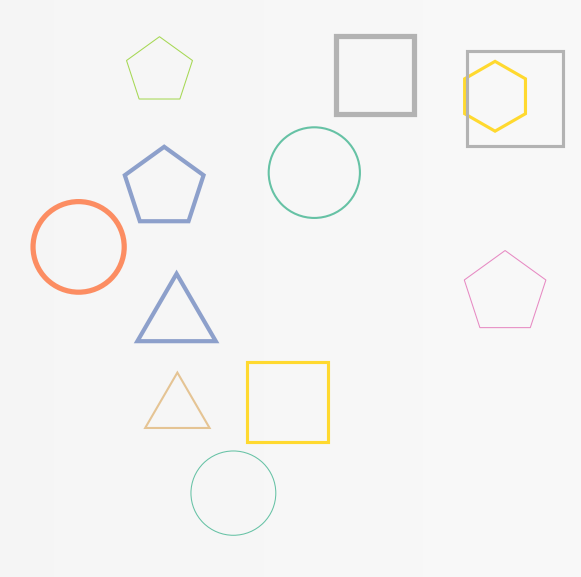[{"shape": "circle", "thickness": 1, "radius": 0.39, "center": [0.541, 0.7]}, {"shape": "circle", "thickness": 0.5, "radius": 0.36, "center": [0.402, 0.145]}, {"shape": "circle", "thickness": 2.5, "radius": 0.39, "center": [0.135, 0.572]}, {"shape": "triangle", "thickness": 2, "radius": 0.39, "center": [0.304, 0.447]}, {"shape": "pentagon", "thickness": 2, "radius": 0.36, "center": [0.282, 0.674]}, {"shape": "pentagon", "thickness": 0.5, "radius": 0.37, "center": [0.869, 0.492]}, {"shape": "pentagon", "thickness": 0.5, "radius": 0.3, "center": [0.274, 0.876]}, {"shape": "hexagon", "thickness": 1.5, "radius": 0.3, "center": [0.852, 0.832]}, {"shape": "square", "thickness": 1.5, "radius": 0.35, "center": [0.495, 0.303]}, {"shape": "triangle", "thickness": 1, "radius": 0.32, "center": [0.305, 0.29]}, {"shape": "square", "thickness": 1.5, "radius": 0.41, "center": [0.886, 0.829]}, {"shape": "square", "thickness": 2.5, "radius": 0.34, "center": [0.646, 0.869]}]